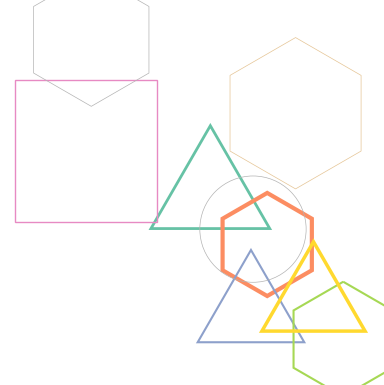[{"shape": "triangle", "thickness": 2, "radius": 0.89, "center": [0.546, 0.495]}, {"shape": "hexagon", "thickness": 3, "radius": 0.67, "center": [0.694, 0.365]}, {"shape": "triangle", "thickness": 1.5, "radius": 0.8, "center": [0.652, 0.191]}, {"shape": "square", "thickness": 1, "radius": 0.92, "center": [0.223, 0.609]}, {"shape": "hexagon", "thickness": 1.5, "radius": 0.75, "center": [0.892, 0.119]}, {"shape": "triangle", "thickness": 2.5, "radius": 0.77, "center": [0.814, 0.217]}, {"shape": "hexagon", "thickness": 0.5, "radius": 0.98, "center": [0.768, 0.706]}, {"shape": "hexagon", "thickness": 0.5, "radius": 0.86, "center": [0.237, 0.897]}, {"shape": "circle", "thickness": 0.5, "radius": 0.69, "center": [0.657, 0.405]}]